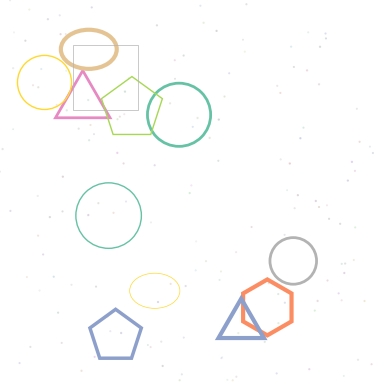[{"shape": "circle", "thickness": 1, "radius": 0.43, "center": [0.282, 0.44]}, {"shape": "circle", "thickness": 2, "radius": 0.41, "center": [0.465, 0.702]}, {"shape": "hexagon", "thickness": 3, "radius": 0.36, "center": [0.694, 0.202]}, {"shape": "pentagon", "thickness": 2.5, "radius": 0.35, "center": [0.3, 0.126]}, {"shape": "triangle", "thickness": 3, "radius": 0.34, "center": [0.627, 0.156]}, {"shape": "triangle", "thickness": 2, "radius": 0.41, "center": [0.215, 0.735]}, {"shape": "pentagon", "thickness": 1, "radius": 0.42, "center": [0.343, 0.718]}, {"shape": "oval", "thickness": 0.5, "radius": 0.33, "center": [0.402, 0.245]}, {"shape": "circle", "thickness": 1, "radius": 0.35, "center": [0.116, 0.786]}, {"shape": "oval", "thickness": 3, "radius": 0.36, "center": [0.231, 0.872]}, {"shape": "square", "thickness": 0.5, "radius": 0.42, "center": [0.274, 0.799]}, {"shape": "circle", "thickness": 2, "radius": 0.3, "center": [0.762, 0.322]}]